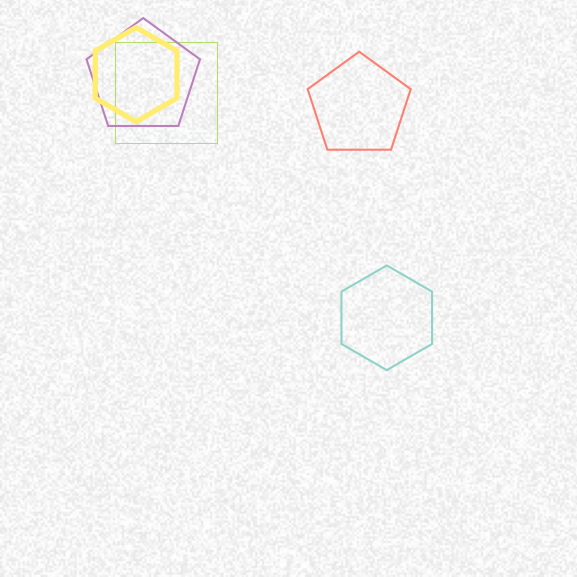[{"shape": "hexagon", "thickness": 1, "radius": 0.45, "center": [0.67, 0.449]}, {"shape": "pentagon", "thickness": 1, "radius": 0.47, "center": [0.622, 0.816]}, {"shape": "square", "thickness": 0.5, "radius": 0.44, "center": [0.287, 0.838]}, {"shape": "pentagon", "thickness": 1, "radius": 0.52, "center": [0.248, 0.865]}, {"shape": "hexagon", "thickness": 2.5, "radius": 0.41, "center": [0.236, 0.87]}]